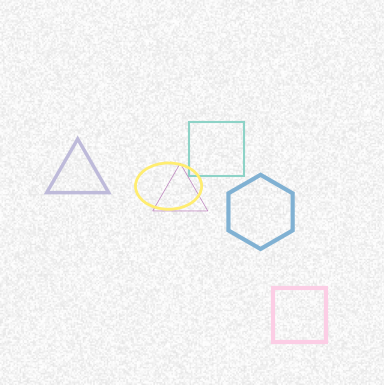[{"shape": "square", "thickness": 1.5, "radius": 0.35, "center": [0.562, 0.613]}, {"shape": "triangle", "thickness": 2.5, "radius": 0.46, "center": [0.202, 0.546]}, {"shape": "hexagon", "thickness": 3, "radius": 0.48, "center": [0.677, 0.45]}, {"shape": "square", "thickness": 3, "radius": 0.35, "center": [0.778, 0.182]}, {"shape": "triangle", "thickness": 0.5, "radius": 0.41, "center": [0.468, 0.493]}, {"shape": "oval", "thickness": 2, "radius": 0.43, "center": [0.438, 0.517]}]